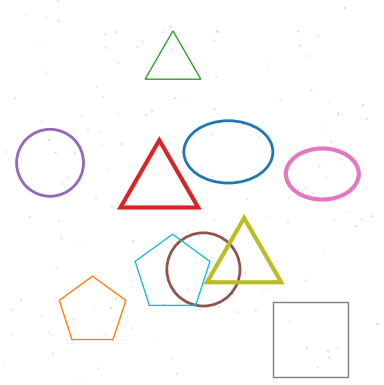[{"shape": "oval", "thickness": 2, "radius": 0.58, "center": [0.593, 0.605]}, {"shape": "pentagon", "thickness": 1, "radius": 0.45, "center": [0.24, 0.192]}, {"shape": "triangle", "thickness": 1, "radius": 0.42, "center": [0.449, 0.836]}, {"shape": "triangle", "thickness": 3, "radius": 0.58, "center": [0.414, 0.519]}, {"shape": "circle", "thickness": 2, "radius": 0.43, "center": [0.13, 0.577]}, {"shape": "circle", "thickness": 2, "radius": 0.48, "center": [0.528, 0.3]}, {"shape": "oval", "thickness": 3, "radius": 0.47, "center": [0.837, 0.548]}, {"shape": "square", "thickness": 1, "radius": 0.49, "center": [0.807, 0.118]}, {"shape": "triangle", "thickness": 3, "radius": 0.56, "center": [0.634, 0.322]}, {"shape": "pentagon", "thickness": 1, "radius": 0.51, "center": [0.448, 0.289]}]